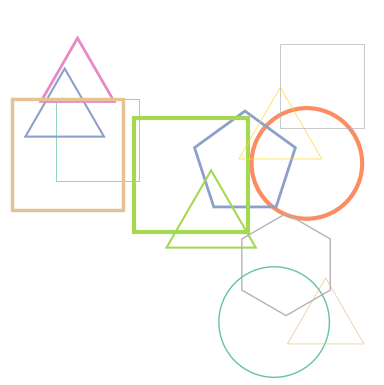[{"shape": "square", "thickness": 0.5, "radius": 0.54, "center": [0.253, 0.636]}, {"shape": "circle", "thickness": 1, "radius": 0.72, "center": [0.712, 0.164]}, {"shape": "circle", "thickness": 3, "radius": 0.72, "center": [0.797, 0.576]}, {"shape": "pentagon", "thickness": 2, "radius": 0.69, "center": [0.636, 0.574]}, {"shape": "triangle", "thickness": 1.5, "radius": 0.59, "center": [0.168, 0.704]}, {"shape": "triangle", "thickness": 2, "radius": 0.55, "center": [0.201, 0.791]}, {"shape": "square", "thickness": 3, "radius": 0.74, "center": [0.496, 0.545]}, {"shape": "triangle", "thickness": 1.5, "radius": 0.67, "center": [0.548, 0.424]}, {"shape": "triangle", "thickness": 0.5, "radius": 0.62, "center": [0.728, 0.649]}, {"shape": "square", "thickness": 2.5, "radius": 0.72, "center": [0.175, 0.599]}, {"shape": "triangle", "thickness": 0.5, "radius": 0.57, "center": [0.846, 0.164]}, {"shape": "square", "thickness": 0.5, "radius": 0.55, "center": [0.837, 0.777]}, {"shape": "hexagon", "thickness": 1, "radius": 0.66, "center": [0.743, 0.313]}]